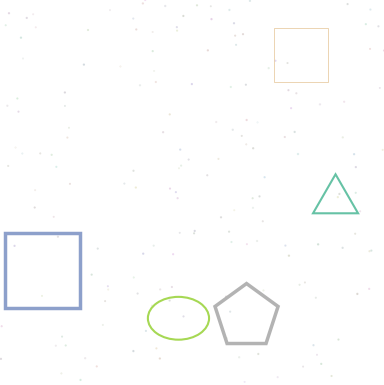[{"shape": "triangle", "thickness": 1.5, "radius": 0.34, "center": [0.872, 0.48]}, {"shape": "square", "thickness": 2.5, "radius": 0.49, "center": [0.111, 0.299]}, {"shape": "oval", "thickness": 1.5, "radius": 0.4, "center": [0.464, 0.173]}, {"shape": "square", "thickness": 0.5, "radius": 0.35, "center": [0.782, 0.857]}, {"shape": "pentagon", "thickness": 2.5, "radius": 0.43, "center": [0.64, 0.177]}]